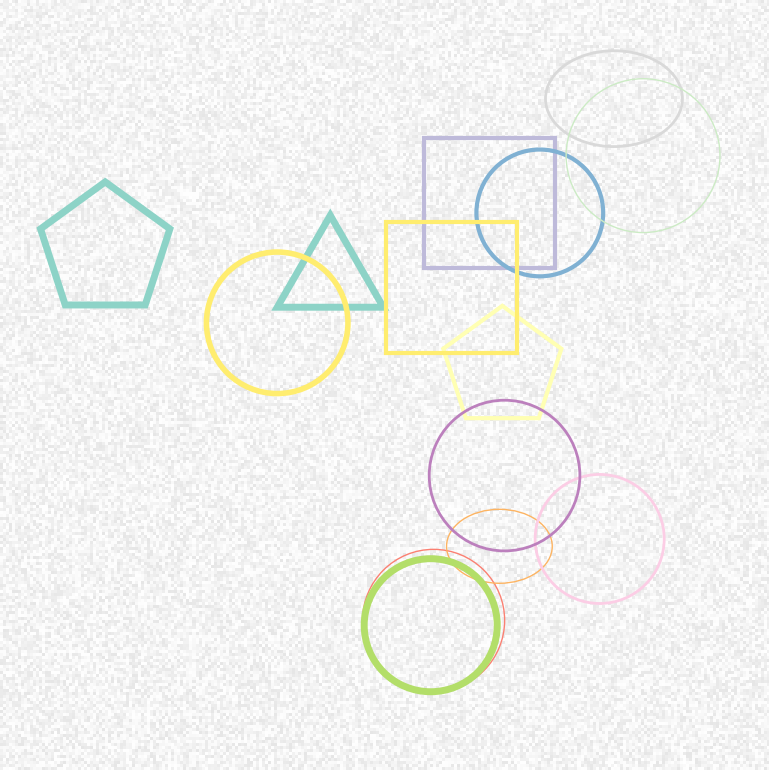[{"shape": "triangle", "thickness": 2.5, "radius": 0.4, "center": [0.429, 0.641]}, {"shape": "pentagon", "thickness": 2.5, "radius": 0.44, "center": [0.137, 0.675]}, {"shape": "pentagon", "thickness": 1.5, "radius": 0.4, "center": [0.652, 0.522]}, {"shape": "square", "thickness": 1.5, "radius": 0.42, "center": [0.636, 0.737]}, {"shape": "circle", "thickness": 0.5, "radius": 0.46, "center": [0.563, 0.194]}, {"shape": "circle", "thickness": 1.5, "radius": 0.41, "center": [0.701, 0.723]}, {"shape": "oval", "thickness": 0.5, "radius": 0.34, "center": [0.649, 0.291]}, {"shape": "circle", "thickness": 2.5, "radius": 0.43, "center": [0.559, 0.188]}, {"shape": "circle", "thickness": 1, "radius": 0.42, "center": [0.779, 0.3]}, {"shape": "oval", "thickness": 1, "radius": 0.44, "center": [0.797, 0.872]}, {"shape": "circle", "thickness": 1, "radius": 0.49, "center": [0.655, 0.382]}, {"shape": "circle", "thickness": 0.5, "radius": 0.5, "center": [0.835, 0.798]}, {"shape": "circle", "thickness": 2, "radius": 0.46, "center": [0.36, 0.581]}, {"shape": "square", "thickness": 1.5, "radius": 0.43, "center": [0.586, 0.626]}]